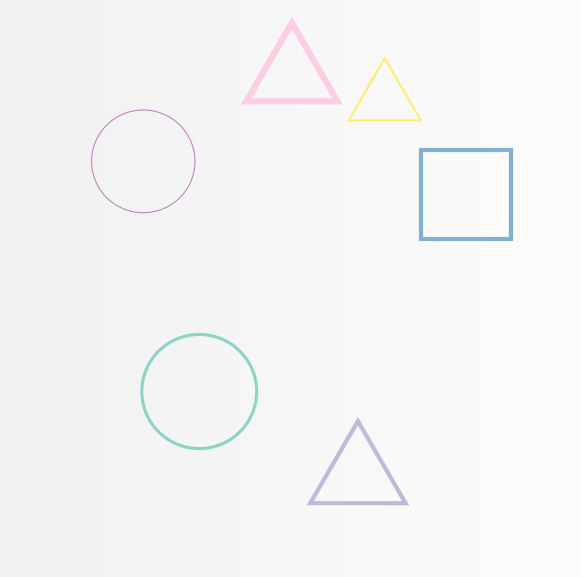[{"shape": "circle", "thickness": 1.5, "radius": 0.49, "center": [0.343, 0.321]}, {"shape": "triangle", "thickness": 2, "radius": 0.47, "center": [0.616, 0.175]}, {"shape": "square", "thickness": 2, "radius": 0.39, "center": [0.802, 0.663]}, {"shape": "triangle", "thickness": 3, "radius": 0.45, "center": [0.502, 0.869]}, {"shape": "circle", "thickness": 0.5, "radius": 0.44, "center": [0.246, 0.72]}, {"shape": "triangle", "thickness": 1, "radius": 0.36, "center": [0.662, 0.827]}]